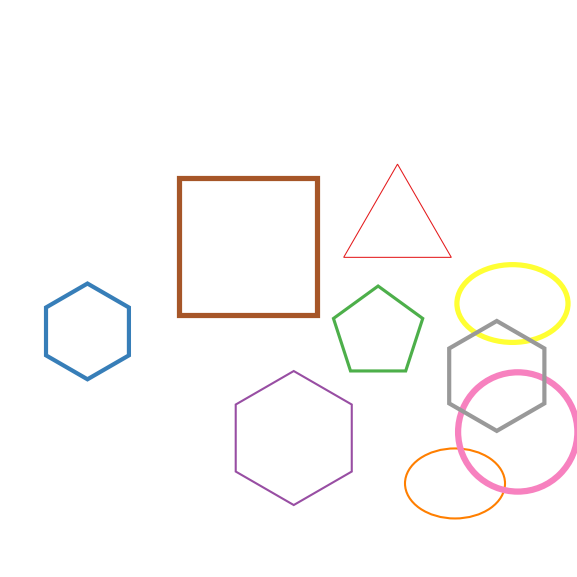[{"shape": "triangle", "thickness": 0.5, "radius": 0.54, "center": [0.688, 0.607]}, {"shape": "hexagon", "thickness": 2, "radius": 0.41, "center": [0.151, 0.425]}, {"shape": "pentagon", "thickness": 1.5, "radius": 0.41, "center": [0.655, 0.423]}, {"shape": "hexagon", "thickness": 1, "radius": 0.58, "center": [0.509, 0.241]}, {"shape": "oval", "thickness": 1, "radius": 0.43, "center": [0.788, 0.162]}, {"shape": "oval", "thickness": 2.5, "radius": 0.48, "center": [0.887, 0.474]}, {"shape": "square", "thickness": 2.5, "radius": 0.59, "center": [0.429, 0.572]}, {"shape": "circle", "thickness": 3, "radius": 0.52, "center": [0.897, 0.251]}, {"shape": "hexagon", "thickness": 2, "radius": 0.48, "center": [0.86, 0.348]}]